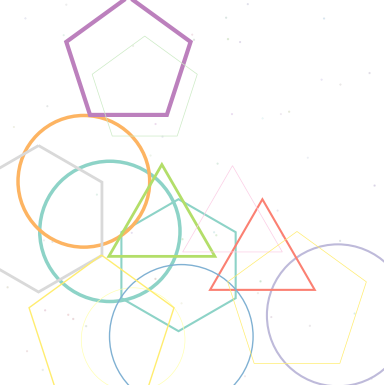[{"shape": "hexagon", "thickness": 1.5, "radius": 0.86, "center": [0.464, 0.311]}, {"shape": "circle", "thickness": 2.5, "radius": 0.91, "center": [0.285, 0.399]}, {"shape": "circle", "thickness": 0.5, "radius": 0.67, "center": [0.346, 0.118]}, {"shape": "circle", "thickness": 1.5, "radius": 0.92, "center": [0.878, 0.181]}, {"shape": "triangle", "thickness": 1.5, "radius": 0.78, "center": [0.682, 0.326]}, {"shape": "circle", "thickness": 1, "radius": 0.93, "center": [0.471, 0.126]}, {"shape": "circle", "thickness": 2.5, "radius": 0.85, "center": [0.218, 0.529]}, {"shape": "triangle", "thickness": 2, "radius": 0.79, "center": [0.42, 0.414]}, {"shape": "triangle", "thickness": 0.5, "radius": 0.75, "center": [0.604, 0.42]}, {"shape": "hexagon", "thickness": 2, "radius": 0.95, "center": [0.1, 0.432]}, {"shape": "pentagon", "thickness": 3, "radius": 0.85, "center": [0.334, 0.839]}, {"shape": "pentagon", "thickness": 0.5, "radius": 0.72, "center": [0.376, 0.763]}, {"shape": "pentagon", "thickness": 0.5, "radius": 0.95, "center": [0.771, 0.209]}, {"shape": "pentagon", "thickness": 1, "radius": 0.99, "center": [0.264, 0.14]}]